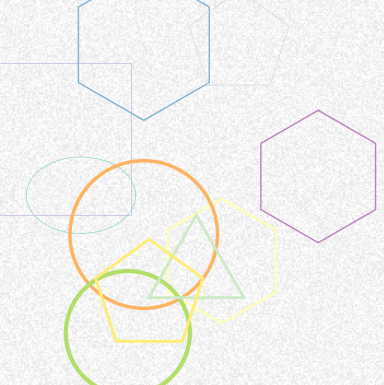[{"shape": "oval", "thickness": 0.5, "radius": 0.71, "center": [0.21, 0.493]}, {"shape": "hexagon", "thickness": 1.5, "radius": 0.81, "center": [0.577, 0.322]}, {"shape": "square", "thickness": 0.5, "radius": 0.98, "center": [0.143, 0.638]}, {"shape": "hexagon", "thickness": 1, "radius": 0.98, "center": [0.374, 0.884]}, {"shape": "circle", "thickness": 2.5, "radius": 0.96, "center": [0.373, 0.391]}, {"shape": "circle", "thickness": 3, "radius": 0.81, "center": [0.332, 0.135]}, {"shape": "pentagon", "thickness": 0.5, "radius": 0.68, "center": [0.621, 0.889]}, {"shape": "hexagon", "thickness": 1, "radius": 0.86, "center": [0.827, 0.542]}, {"shape": "triangle", "thickness": 2, "radius": 0.71, "center": [0.51, 0.298]}, {"shape": "pentagon", "thickness": 2, "radius": 0.73, "center": [0.388, 0.232]}]